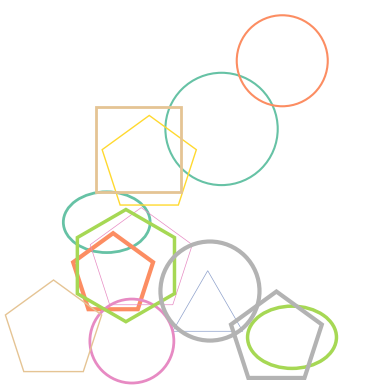[{"shape": "oval", "thickness": 2, "radius": 0.56, "center": [0.277, 0.423]}, {"shape": "circle", "thickness": 1.5, "radius": 0.73, "center": [0.575, 0.665]}, {"shape": "pentagon", "thickness": 3, "radius": 0.55, "center": [0.294, 0.285]}, {"shape": "circle", "thickness": 1.5, "radius": 0.59, "center": [0.733, 0.842]}, {"shape": "triangle", "thickness": 0.5, "radius": 0.52, "center": [0.54, 0.192]}, {"shape": "pentagon", "thickness": 0.5, "radius": 0.7, "center": [0.367, 0.321]}, {"shape": "circle", "thickness": 2, "radius": 0.55, "center": [0.343, 0.114]}, {"shape": "oval", "thickness": 2.5, "radius": 0.58, "center": [0.758, 0.124]}, {"shape": "hexagon", "thickness": 2.5, "radius": 0.73, "center": [0.327, 0.31]}, {"shape": "pentagon", "thickness": 1, "radius": 0.64, "center": [0.388, 0.571]}, {"shape": "square", "thickness": 2, "radius": 0.55, "center": [0.36, 0.612]}, {"shape": "pentagon", "thickness": 1, "radius": 0.66, "center": [0.139, 0.141]}, {"shape": "circle", "thickness": 3, "radius": 0.64, "center": [0.545, 0.244]}, {"shape": "pentagon", "thickness": 3, "radius": 0.62, "center": [0.718, 0.119]}]